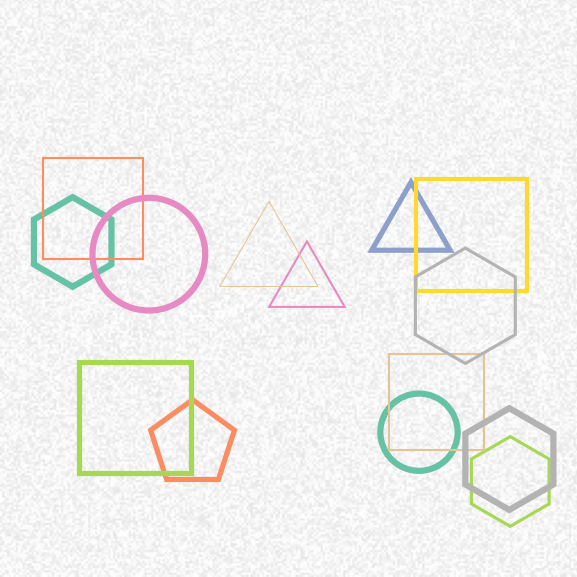[{"shape": "hexagon", "thickness": 3, "radius": 0.39, "center": [0.126, 0.58]}, {"shape": "circle", "thickness": 3, "radius": 0.33, "center": [0.726, 0.251]}, {"shape": "square", "thickness": 1, "radius": 0.43, "center": [0.161, 0.638]}, {"shape": "pentagon", "thickness": 2.5, "radius": 0.38, "center": [0.333, 0.231]}, {"shape": "triangle", "thickness": 2.5, "radius": 0.39, "center": [0.712, 0.605]}, {"shape": "triangle", "thickness": 1, "radius": 0.38, "center": [0.531, 0.506]}, {"shape": "circle", "thickness": 3, "radius": 0.49, "center": [0.258, 0.559]}, {"shape": "hexagon", "thickness": 1.5, "radius": 0.39, "center": [0.884, 0.165]}, {"shape": "square", "thickness": 2.5, "radius": 0.48, "center": [0.234, 0.276]}, {"shape": "square", "thickness": 2, "radius": 0.48, "center": [0.816, 0.592]}, {"shape": "triangle", "thickness": 0.5, "radius": 0.49, "center": [0.466, 0.552]}, {"shape": "square", "thickness": 1, "radius": 0.41, "center": [0.755, 0.303]}, {"shape": "hexagon", "thickness": 1.5, "radius": 0.5, "center": [0.806, 0.47]}, {"shape": "hexagon", "thickness": 3, "radius": 0.44, "center": [0.882, 0.204]}]